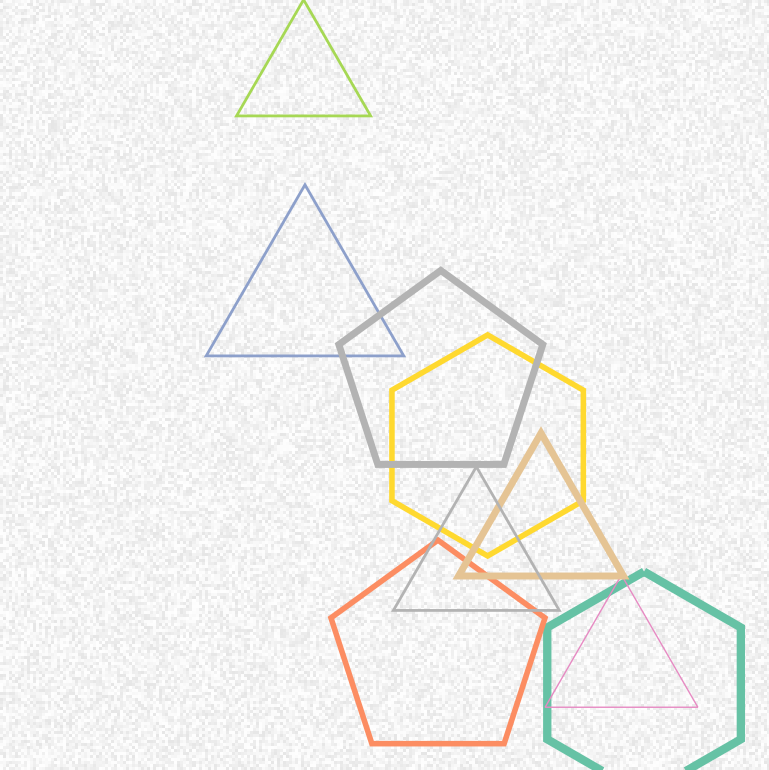[{"shape": "hexagon", "thickness": 3, "radius": 0.73, "center": [0.836, 0.112]}, {"shape": "pentagon", "thickness": 2, "radius": 0.73, "center": [0.569, 0.152]}, {"shape": "triangle", "thickness": 1, "radius": 0.74, "center": [0.396, 0.612]}, {"shape": "triangle", "thickness": 0.5, "radius": 0.57, "center": [0.807, 0.139]}, {"shape": "triangle", "thickness": 1, "radius": 0.5, "center": [0.394, 0.9]}, {"shape": "hexagon", "thickness": 2, "radius": 0.72, "center": [0.633, 0.422]}, {"shape": "triangle", "thickness": 2.5, "radius": 0.62, "center": [0.703, 0.314]}, {"shape": "pentagon", "thickness": 2.5, "radius": 0.7, "center": [0.572, 0.509]}, {"shape": "triangle", "thickness": 1, "radius": 0.62, "center": [0.619, 0.269]}]